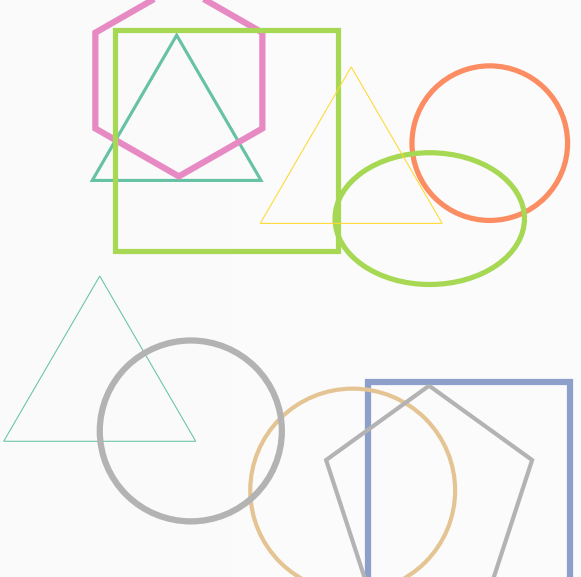[{"shape": "triangle", "thickness": 1.5, "radius": 0.84, "center": [0.304, 0.771]}, {"shape": "triangle", "thickness": 0.5, "radius": 0.95, "center": [0.172, 0.33]}, {"shape": "circle", "thickness": 2.5, "radius": 0.67, "center": [0.843, 0.751]}, {"shape": "square", "thickness": 3, "radius": 0.87, "center": [0.807, 0.164]}, {"shape": "hexagon", "thickness": 3, "radius": 0.83, "center": [0.308, 0.86]}, {"shape": "square", "thickness": 2.5, "radius": 0.96, "center": [0.39, 0.756]}, {"shape": "oval", "thickness": 2.5, "radius": 0.81, "center": [0.739, 0.621]}, {"shape": "triangle", "thickness": 0.5, "radius": 0.9, "center": [0.604, 0.703]}, {"shape": "circle", "thickness": 2, "radius": 0.88, "center": [0.607, 0.15]}, {"shape": "circle", "thickness": 3, "radius": 0.78, "center": [0.328, 0.253]}, {"shape": "pentagon", "thickness": 2, "radius": 0.93, "center": [0.738, 0.145]}]